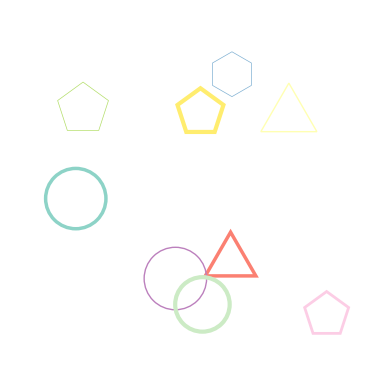[{"shape": "circle", "thickness": 2.5, "radius": 0.39, "center": [0.197, 0.484]}, {"shape": "triangle", "thickness": 1, "radius": 0.42, "center": [0.75, 0.7]}, {"shape": "triangle", "thickness": 2.5, "radius": 0.38, "center": [0.599, 0.321]}, {"shape": "hexagon", "thickness": 0.5, "radius": 0.29, "center": [0.602, 0.807]}, {"shape": "pentagon", "thickness": 0.5, "radius": 0.35, "center": [0.216, 0.717]}, {"shape": "pentagon", "thickness": 2, "radius": 0.3, "center": [0.848, 0.183]}, {"shape": "circle", "thickness": 1, "radius": 0.41, "center": [0.456, 0.277]}, {"shape": "circle", "thickness": 3, "radius": 0.35, "center": [0.526, 0.209]}, {"shape": "pentagon", "thickness": 3, "radius": 0.31, "center": [0.521, 0.708]}]